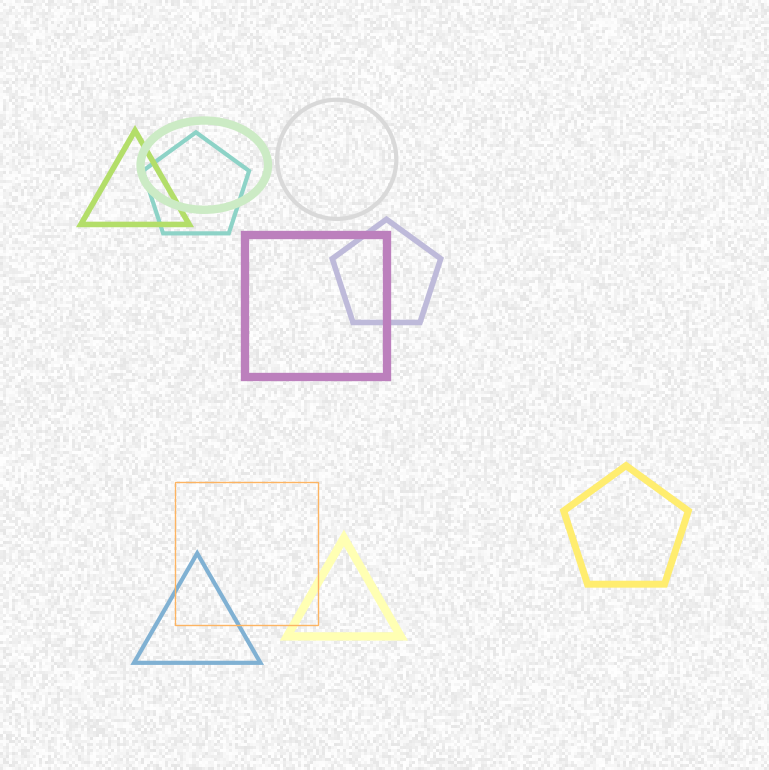[{"shape": "pentagon", "thickness": 1.5, "radius": 0.36, "center": [0.254, 0.756]}, {"shape": "triangle", "thickness": 3, "radius": 0.43, "center": [0.447, 0.216]}, {"shape": "pentagon", "thickness": 2, "radius": 0.37, "center": [0.502, 0.641]}, {"shape": "triangle", "thickness": 1.5, "radius": 0.47, "center": [0.256, 0.187]}, {"shape": "square", "thickness": 0.5, "radius": 0.46, "center": [0.32, 0.281]}, {"shape": "triangle", "thickness": 2, "radius": 0.41, "center": [0.175, 0.749]}, {"shape": "circle", "thickness": 1.5, "radius": 0.39, "center": [0.437, 0.793]}, {"shape": "square", "thickness": 3, "radius": 0.46, "center": [0.411, 0.603]}, {"shape": "oval", "thickness": 3, "radius": 0.41, "center": [0.265, 0.786]}, {"shape": "pentagon", "thickness": 2.5, "radius": 0.43, "center": [0.813, 0.31]}]